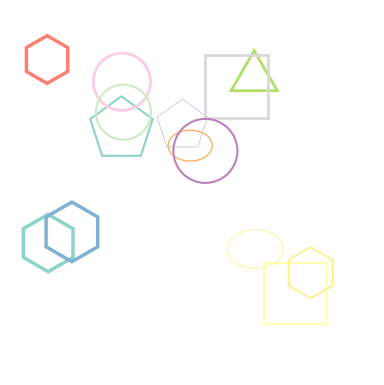[{"shape": "hexagon", "thickness": 2.5, "radius": 0.37, "center": [0.125, 0.369]}, {"shape": "pentagon", "thickness": 1.5, "radius": 0.43, "center": [0.316, 0.664]}, {"shape": "square", "thickness": 1.5, "radius": 0.4, "center": [0.767, 0.237]}, {"shape": "pentagon", "thickness": 0.5, "radius": 0.34, "center": [0.474, 0.674]}, {"shape": "hexagon", "thickness": 2.5, "radius": 0.31, "center": [0.122, 0.845]}, {"shape": "hexagon", "thickness": 2.5, "radius": 0.39, "center": [0.187, 0.398]}, {"shape": "oval", "thickness": 1, "radius": 0.29, "center": [0.494, 0.622]}, {"shape": "triangle", "thickness": 2, "radius": 0.35, "center": [0.66, 0.799]}, {"shape": "circle", "thickness": 2, "radius": 0.37, "center": [0.317, 0.788]}, {"shape": "square", "thickness": 2, "radius": 0.41, "center": [0.615, 0.775]}, {"shape": "circle", "thickness": 1.5, "radius": 0.42, "center": [0.533, 0.608]}, {"shape": "circle", "thickness": 1.5, "radius": 0.36, "center": [0.321, 0.709]}, {"shape": "hexagon", "thickness": 1, "radius": 0.33, "center": [0.806, 0.292]}, {"shape": "oval", "thickness": 0.5, "radius": 0.36, "center": [0.663, 0.353]}]